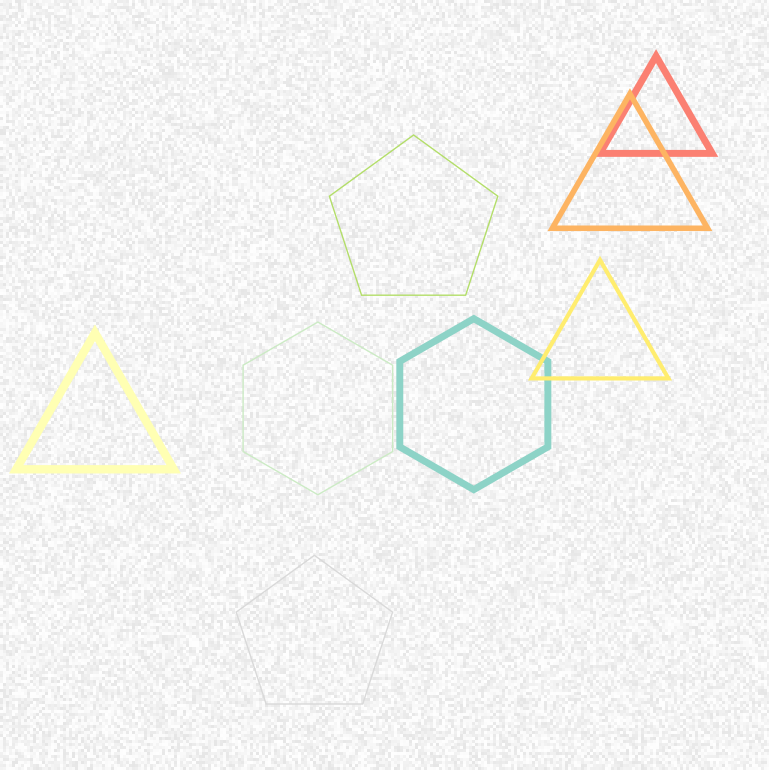[{"shape": "hexagon", "thickness": 2.5, "radius": 0.56, "center": [0.615, 0.475]}, {"shape": "triangle", "thickness": 3, "radius": 0.59, "center": [0.123, 0.45]}, {"shape": "triangle", "thickness": 2.5, "radius": 0.42, "center": [0.852, 0.843]}, {"shape": "triangle", "thickness": 2, "radius": 0.58, "center": [0.818, 0.762]}, {"shape": "pentagon", "thickness": 0.5, "radius": 0.57, "center": [0.537, 0.71]}, {"shape": "pentagon", "thickness": 0.5, "radius": 0.53, "center": [0.408, 0.172]}, {"shape": "hexagon", "thickness": 0.5, "radius": 0.56, "center": [0.413, 0.47]}, {"shape": "triangle", "thickness": 1.5, "radius": 0.51, "center": [0.779, 0.56]}]